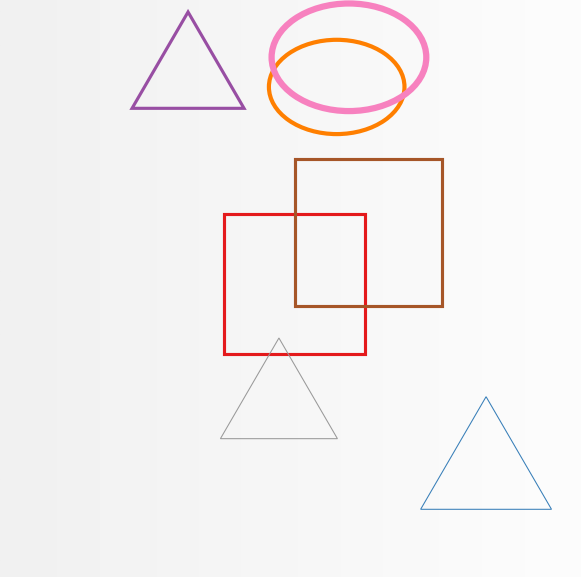[{"shape": "square", "thickness": 1.5, "radius": 0.61, "center": [0.507, 0.508]}, {"shape": "triangle", "thickness": 0.5, "radius": 0.65, "center": [0.836, 0.182]}, {"shape": "triangle", "thickness": 1.5, "radius": 0.56, "center": [0.324, 0.867]}, {"shape": "oval", "thickness": 2, "radius": 0.58, "center": [0.579, 0.849]}, {"shape": "square", "thickness": 1.5, "radius": 0.63, "center": [0.634, 0.596]}, {"shape": "oval", "thickness": 3, "radius": 0.67, "center": [0.6, 0.9]}, {"shape": "triangle", "thickness": 0.5, "radius": 0.58, "center": [0.48, 0.298]}]